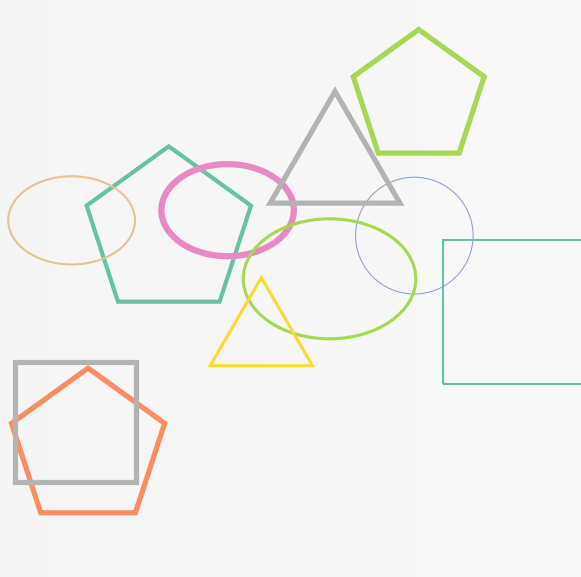[{"shape": "square", "thickness": 1, "radius": 0.62, "center": [0.886, 0.459]}, {"shape": "pentagon", "thickness": 2, "radius": 0.74, "center": [0.29, 0.597]}, {"shape": "pentagon", "thickness": 2.5, "radius": 0.69, "center": [0.152, 0.223]}, {"shape": "circle", "thickness": 0.5, "radius": 0.51, "center": [0.713, 0.591]}, {"shape": "oval", "thickness": 3, "radius": 0.57, "center": [0.392, 0.635]}, {"shape": "pentagon", "thickness": 2.5, "radius": 0.59, "center": [0.72, 0.83]}, {"shape": "oval", "thickness": 1.5, "radius": 0.74, "center": [0.567, 0.516]}, {"shape": "triangle", "thickness": 1.5, "radius": 0.51, "center": [0.45, 0.417]}, {"shape": "oval", "thickness": 1, "radius": 0.55, "center": [0.123, 0.618]}, {"shape": "square", "thickness": 2.5, "radius": 0.52, "center": [0.13, 0.269]}, {"shape": "triangle", "thickness": 2.5, "radius": 0.64, "center": [0.576, 0.712]}]